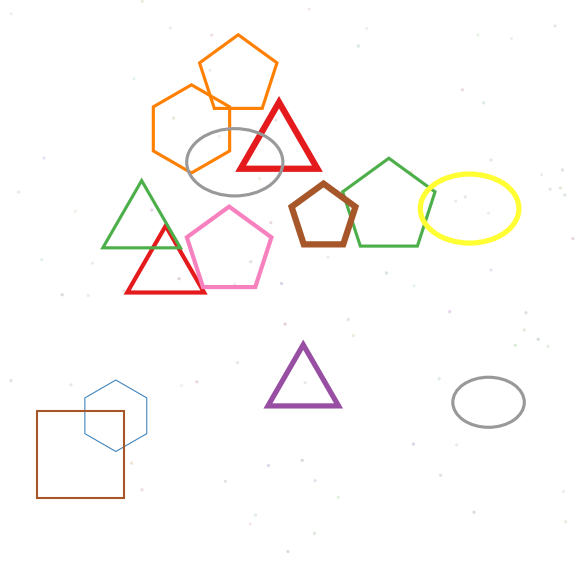[{"shape": "triangle", "thickness": 3, "radius": 0.38, "center": [0.483, 0.745]}, {"shape": "triangle", "thickness": 2, "radius": 0.38, "center": [0.287, 0.531]}, {"shape": "hexagon", "thickness": 0.5, "radius": 0.31, "center": [0.201, 0.279]}, {"shape": "pentagon", "thickness": 1.5, "radius": 0.42, "center": [0.673, 0.641]}, {"shape": "triangle", "thickness": 1.5, "radius": 0.39, "center": [0.245, 0.609]}, {"shape": "triangle", "thickness": 2.5, "radius": 0.35, "center": [0.525, 0.332]}, {"shape": "hexagon", "thickness": 1.5, "radius": 0.38, "center": [0.332, 0.776]}, {"shape": "pentagon", "thickness": 1.5, "radius": 0.35, "center": [0.413, 0.868]}, {"shape": "oval", "thickness": 2.5, "radius": 0.43, "center": [0.813, 0.638]}, {"shape": "square", "thickness": 1, "radius": 0.38, "center": [0.139, 0.213]}, {"shape": "pentagon", "thickness": 3, "radius": 0.29, "center": [0.56, 0.623]}, {"shape": "pentagon", "thickness": 2, "radius": 0.39, "center": [0.397, 0.564]}, {"shape": "oval", "thickness": 1.5, "radius": 0.42, "center": [0.407, 0.718]}, {"shape": "oval", "thickness": 1.5, "radius": 0.31, "center": [0.846, 0.303]}]